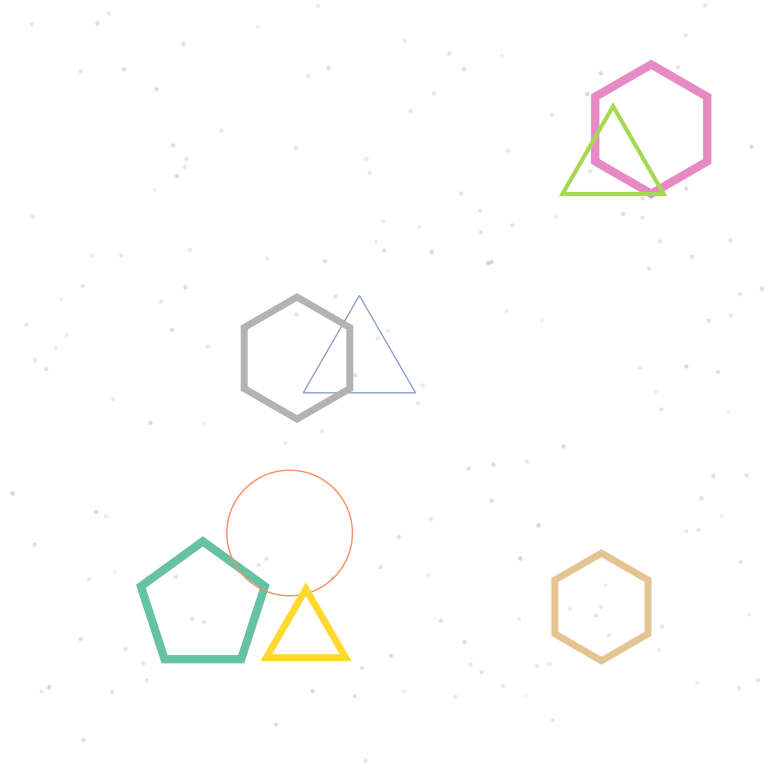[{"shape": "pentagon", "thickness": 3, "radius": 0.42, "center": [0.263, 0.212]}, {"shape": "circle", "thickness": 0.5, "radius": 0.41, "center": [0.376, 0.308]}, {"shape": "triangle", "thickness": 0.5, "radius": 0.42, "center": [0.467, 0.532]}, {"shape": "hexagon", "thickness": 3, "radius": 0.42, "center": [0.846, 0.832]}, {"shape": "triangle", "thickness": 1.5, "radius": 0.38, "center": [0.796, 0.786]}, {"shape": "triangle", "thickness": 2.5, "radius": 0.3, "center": [0.397, 0.176]}, {"shape": "hexagon", "thickness": 2.5, "radius": 0.35, "center": [0.781, 0.212]}, {"shape": "hexagon", "thickness": 2.5, "radius": 0.4, "center": [0.386, 0.535]}]